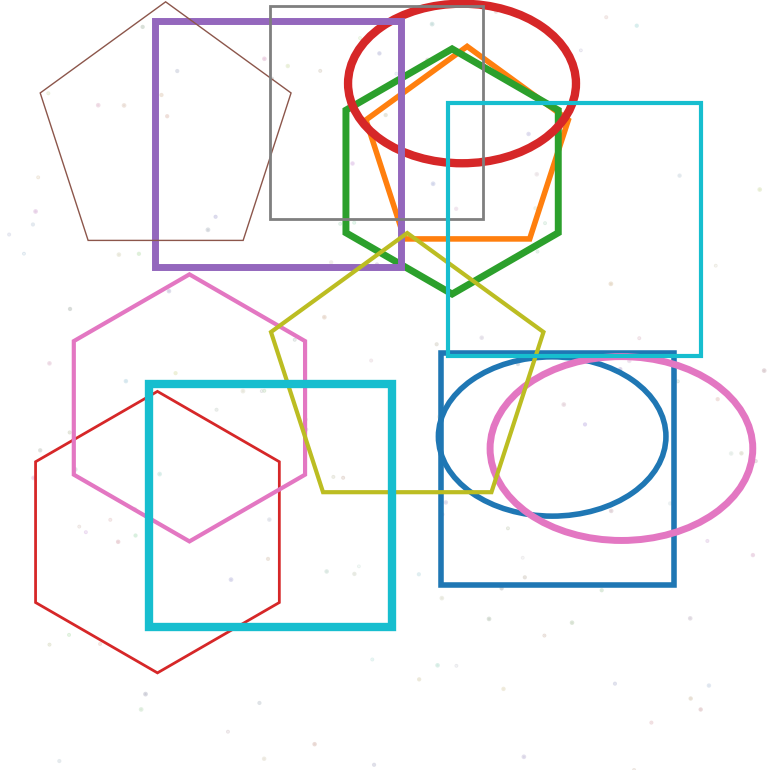[{"shape": "oval", "thickness": 2, "radius": 0.74, "center": [0.717, 0.433]}, {"shape": "square", "thickness": 2, "radius": 0.76, "center": [0.724, 0.391]}, {"shape": "pentagon", "thickness": 2, "radius": 0.69, "center": [0.607, 0.802]}, {"shape": "hexagon", "thickness": 2.5, "radius": 0.8, "center": [0.587, 0.777]}, {"shape": "oval", "thickness": 3, "radius": 0.74, "center": [0.6, 0.892]}, {"shape": "hexagon", "thickness": 1, "radius": 0.91, "center": [0.204, 0.309]}, {"shape": "square", "thickness": 2.5, "radius": 0.8, "center": [0.361, 0.813]}, {"shape": "pentagon", "thickness": 0.5, "radius": 0.86, "center": [0.215, 0.826]}, {"shape": "oval", "thickness": 2.5, "radius": 0.85, "center": [0.807, 0.417]}, {"shape": "hexagon", "thickness": 1.5, "radius": 0.87, "center": [0.246, 0.47]}, {"shape": "square", "thickness": 1, "radius": 0.69, "center": [0.489, 0.853]}, {"shape": "pentagon", "thickness": 1.5, "radius": 0.93, "center": [0.529, 0.511]}, {"shape": "square", "thickness": 1.5, "radius": 0.82, "center": [0.747, 0.702]}, {"shape": "square", "thickness": 3, "radius": 0.79, "center": [0.352, 0.343]}]